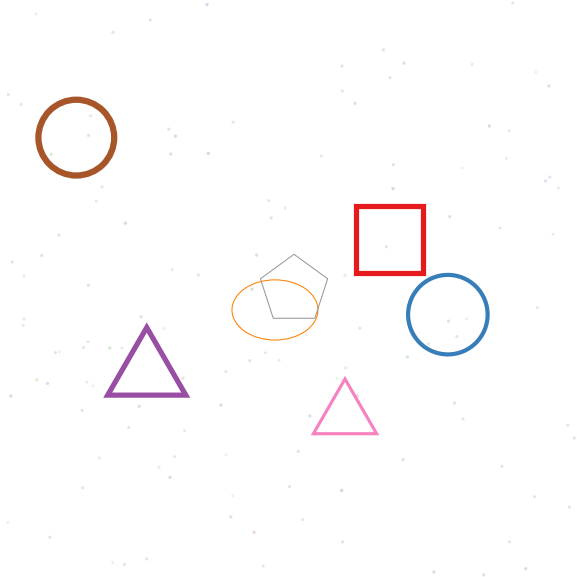[{"shape": "square", "thickness": 2.5, "radius": 0.29, "center": [0.674, 0.584]}, {"shape": "circle", "thickness": 2, "radius": 0.34, "center": [0.776, 0.454]}, {"shape": "triangle", "thickness": 2.5, "radius": 0.39, "center": [0.254, 0.354]}, {"shape": "oval", "thickness": 0.5, "radius": 0.37, "center": [0.476, 0.462]}, {"shape": "circle", "thickness": 3, "radius": 0.33, "center": [0.132, 0.761]}, {"shape": "triangle", "thickness": 1.5, "radius": 0.32, "center": [0.597, 0.28]}, {"shape": "pentagon", "thickness": 0.5, "radius": 0.31, "center": [0.509, 0.498]}]